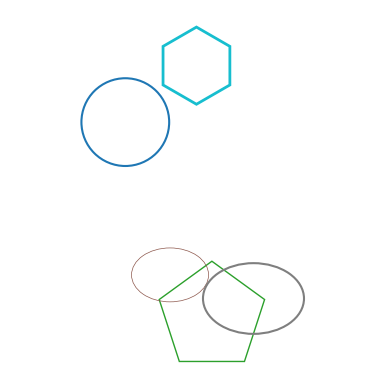[{"shape": "circle", "thickness": 1.5, "radius": 0.57, "center": [0.325, 0.683]}, {"shape": "pentagon", "thickness": 1, "radius": 0.72, "center": [0.55, 0.178]}, {"shape": "oval", "thickness": 0.5, "radius": 0.5, "center": [0.442, 0.286]}, {"shape": "oval", "thickness": 1.5, "radius": 0.66, "center": [0.658, 0.225]}, {"shape": "hexagon", "thickness": 2, "radius": 0.5, "center": [0.51, 0.829]}]